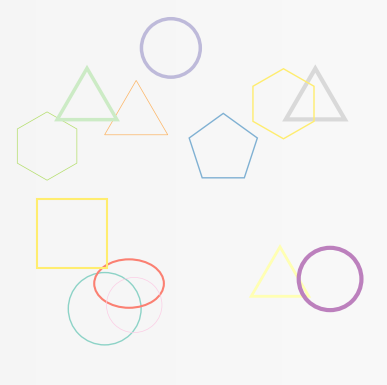[{"shape": "circle", "thickness": 1, "radius": 0.47, "center": [0.27, 0.198]}, {"shape": "triangle", "thickness": 2, "radius": 0.43, "center": [0.723, 0.273]}, {"shape": "circle", "thickness": 2.5, "radius": 0.38, "center": [0.441, 0.876]}, {"shape": "oval", "thickness": 1.5, "radius": 0.45, "center": [0.333, 0.263]}, {"shape": "pentagon", "thickness": 1, "radius": 0.46, "center": [0.576, 0.613]}, {"shape": "triangle", "thickness": 0.5, "radius": 0.47, "center": [0.351, 0.697]}, {"shape": "hexagon", "thickness": 0.5, "radius": 0.44, "center": [0.121, 0.621]}, {"shape": "circle", "thickness": 0.5, "radius": 0.36, "center": [0.346, 0.208]}, {"shape": "triangle", "thickness": 3, "radius": 0.44, "center": [0.814, 0.734]}, {"shape": "circle", "thickness": 3, "radius": 0.4, "center": [0.852, 0.275]}, {"shape": "triangle", "thickness": 2.5, "radius": 0.45, "center": [0.225, 0.734]}, {"shape": "hexagon", "thickness": 1, "radius": 0.45, "center": [0.732, 0.73]}, {"shape": "square", "thickness": 1.5, "radius": 0.45, "center": [0.186, 0.393]}]